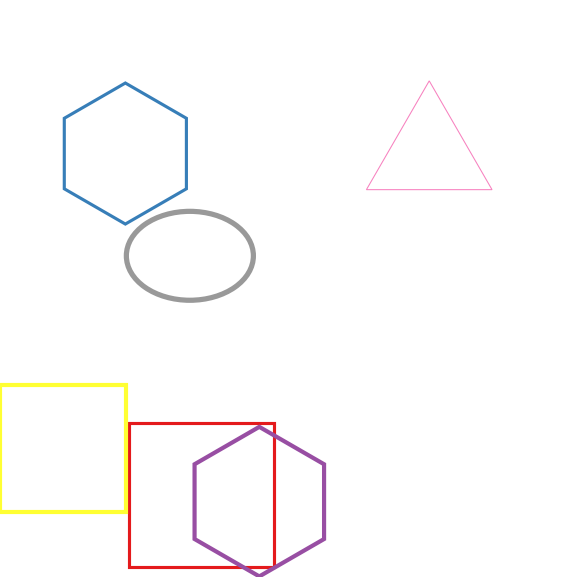[{"shape": "square", "thickness": 1.5, "radius": 0.62, "center": [0.349, 0.142]}, {"shape": "hexagon", "thickness": 1.5, "radius": 0.61, "center": [0.217, 0.733]}, {"shape": "hexagon", "thickness": 2, "radius": 0.65, "center": [0.449, 0.13]}, {"shape": "square", "thickness": 2, "radius": 0.55, "center": [0.109, 0.223]}, {"shape": "triangle", "thickness": 0.5, "radius": 0.63, "center": [0.743, 0.734]}, {"shape": "oval", "thickness": 2.5, "radius": 0.55, "center": [0.329, 0.556]}]